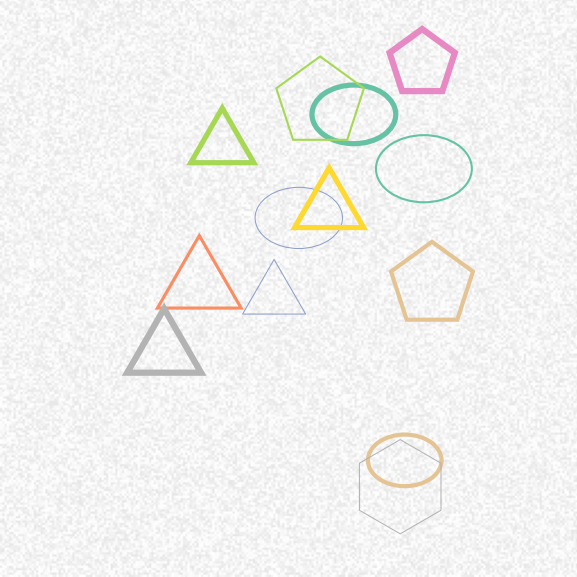[{"shape": "oval", "thickness": 2.5, "radius": 0.36, "center": [0.613, 0.801]}, {"shape": "oval", "thickness": 1, "radius": 0.42, "center": [0.734, 0.707]}, {"shape": "triangle", "thickness": 1.5, "radius": 0.42, "center": [0.345, 0.508]}, {"shape": "triangle", "thickness": 0.5, "radius": 0.32, "center": [0.475, 0.487]}, {"shape": "oval", "thickness": 0.5, "radius": 0.38, "center": [0.517, 0.622]}, {"shape": "pentagon", "thickness": 3, "radius": 0.3, "center": [0.731, 0.889]}, {"shape": "pentagon", "thickness": 1, "radius": 0.4, "center": [0.554, 0.822]}, {"shape": "triangle", "thickness": 2.5, "radius": 0.32, "center": [0.385, 0.749]}, {"shape": "triangle", "thickness": 2.5, "radius": 0.35, "center": [0.57, 0.64]}, {"shape": "pentagon", "thickness": 2, "radius": 0.37, "center": [0.748, 0.506]}, {"shape": "oval", "thickness": 2, "radius": 0.32, "center": [0.701, 0.202]}, {"shape": "triangle", "thickness": 3, "radius": 0.37, "center": [0.284, 0.391]}, {"shape": "hexagon", "thickness": 0.5, "radius": 0.41, "center": [0.693, 0.156]}]